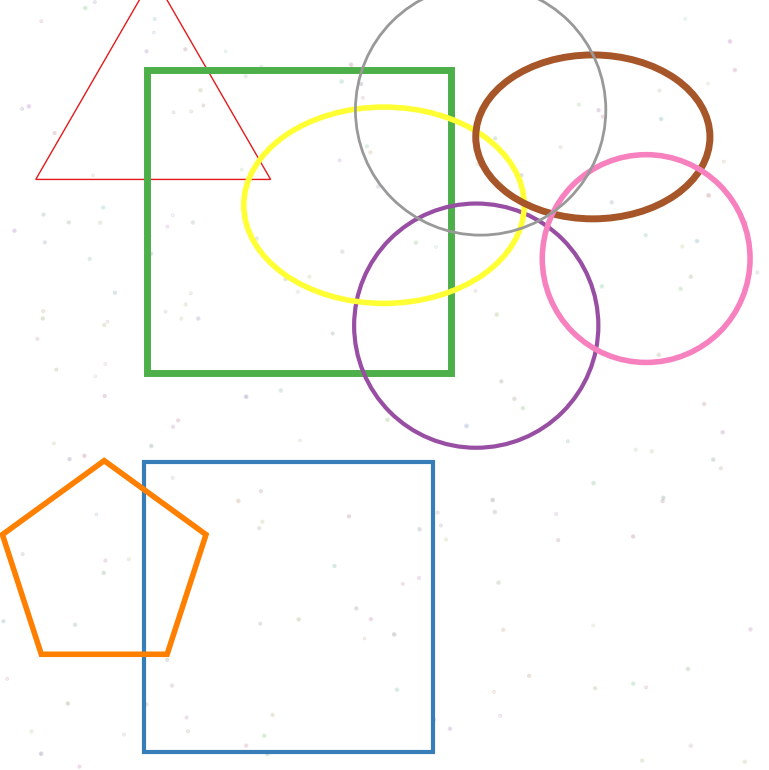[{"shape": "triangle", "thickness": 0.5, "radius": 0.88, "center": [0.199, 0.855]}, {"shape": "square", "thickness": 1.5, "radius": 0.94, "center": [0.375, 0.212]}, {"shape": "square", "thickness": 2.5, "radius": 0.99, "center": [0.388, 0.712]}, {"shape": "circle", "thickness": 1.5, "radius": 0.79, "center": [0.618, 0.577]}, {"shape": "pentagon", "thickness": 2, "radius": 0.7, "center": [0.135, 0.263]}, {"shape": "oval", "thickness": 2, "radius": 0.91, "center": [0.499, 0.733]}, {"shape": "oval", "thickness": 2.5, "radius": 0.76, "center": [0.77, 0.822]}, {"shape": "circle", "thickness": 2, "radius": 0.67, "center": [0.839, 0.664]}, {"shape": "circle", "thickness": 1, "radius": 0.81, "center": [0.624, 0.857]}]